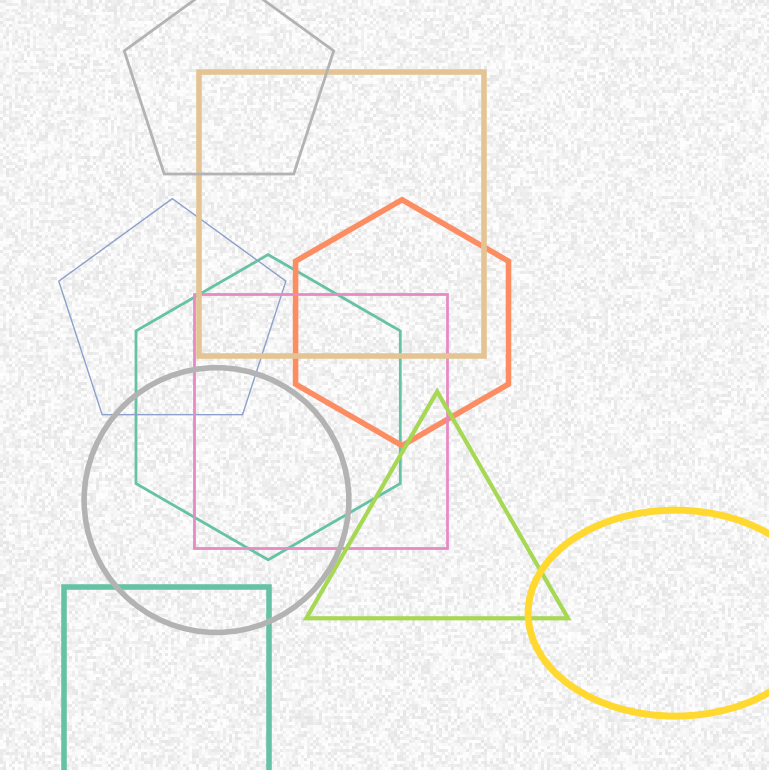[{"shape": "square", "thickness": 2, "radius": 0.67, "center": [0.216, 0.104]}, {"shape": "hexagon", "thickness": 1, "radius": 0.99, "center": [0.348, 0.471]}, {"shape": "hexagon", "thickness": 2, "radius": 0.8, "center": [0.522, 0.581]}, {"shape": "pentagon", "thickness": 0.5, "radius": 0.78, "center": [0.224, 0.587]}, {"shape": "square", "thickness": 1, "radius": 0.82, "center": [0.416, 0.453]}, {"shape": "triangle", "thickness": 1.5, "radius": 0.98, "center": [0.568, 0.295]}, {"shape": "oval", "thickness": 2.5, "radius": 0.96, "center": [0.877, 0.204]}, {"shape": "square", "thickness": 2, "radius": 0.92, "center": [0.443, 0.722]}, {"shape": "circle", "thickness": 2, "radius": 0.86, "center": [0.281, 0.351]}, {"shape": "pentagon", "thickness": 1, "radius": 0.72, "center": [0.297, 0.89]}]